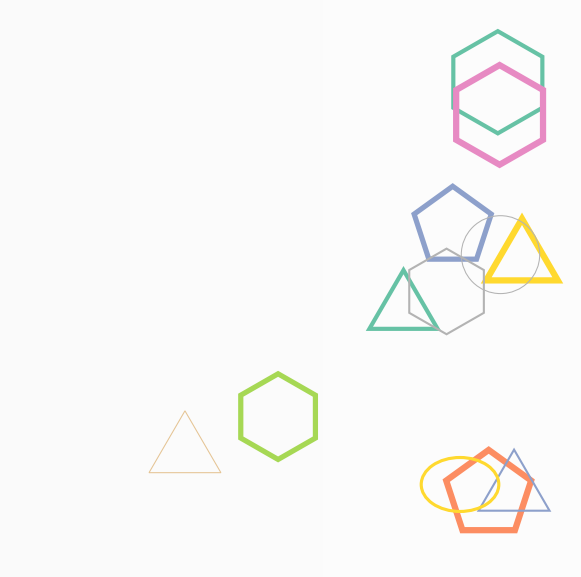[{"shape": "hexagon", "thickness": 2, "radius": 0.44, "center": [0.856, 0.857]}, {"shape": "triangle", "thickness": 2, "radius": 0.34, "center": [0.694, 0.464]}, {"shape": "pentagon", "thickness": 3, "radius": 0.38, "center": [0.841, 0.143]}, {"shape": "pentagon", "thickness": 2.5, "radius": 0.35, "center": [0.779, 0.607]}, {"shape": "triangle", "thickness": 1, "radius": 0.35, "center": [0.884, 0.15]}, {"shape": "hexagon", "thickness": 3, "radius": 0.43, "center": [0.86, 0.8]}, {"shape": "hexagon", "thickness": 2.5, "radius": 0.37, "center": [0.478, 0.278]}, {"shape": "oval", "thickness": 1.5, "radius": 0.33, "center": [0.791, 0.16]}, {"shape": "triangle", "thickness": 3, "radius": 0.36, "center": [0.898, 0.549]}, {"shape": "triangle", "thickness": 0.5, "radius": 0.36, "center": [0.318, 0.216]}, {"shape": "hexagon", "thickness": 1, "radius": 0.37, "center": [0.768, 0.494]}, {"shape": "circle", "thickness": 0.5, "radius": 0.34, "center": [0.861, 0.558]}]